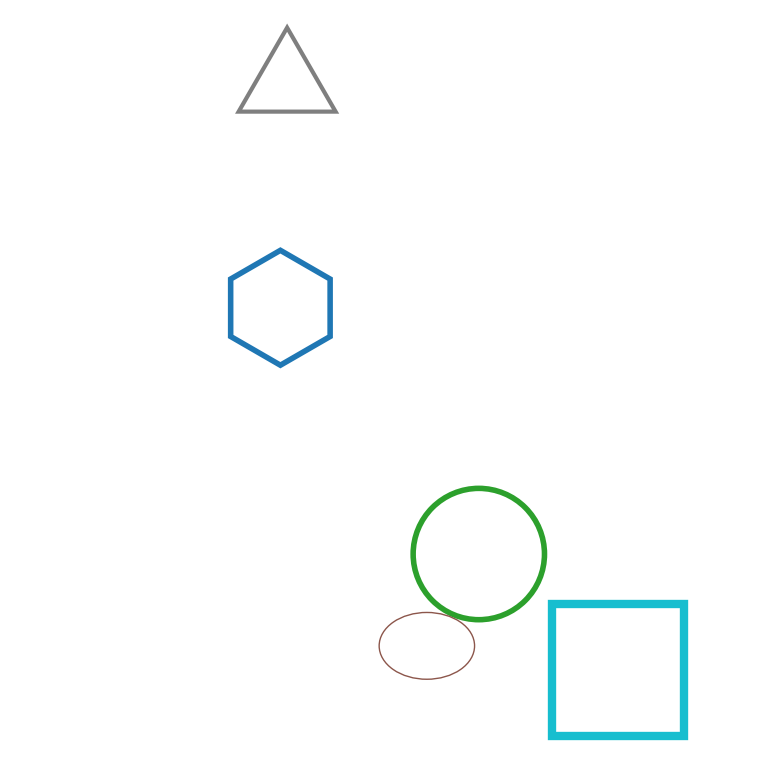[{"shape": "hexagon", "thickness": 2, "radius": 0.37, "center": [0.364, 0.6]}, {"shape": "circle", "thickness": 2, "radius": 0.43, "center": [0.622, 0.28]}, {"shape": "oval", "thickness": 0.5, "radius": 0.31, "center": [0.554, 0.161]}, {"shape": "triangle", "thickness": 1.5, "radius": 0.36, "center": [0.373, 0.891]}, {"shape": "square", "thickness": 3, "radius": 0.43, "center": [0.803, 0.13]}]